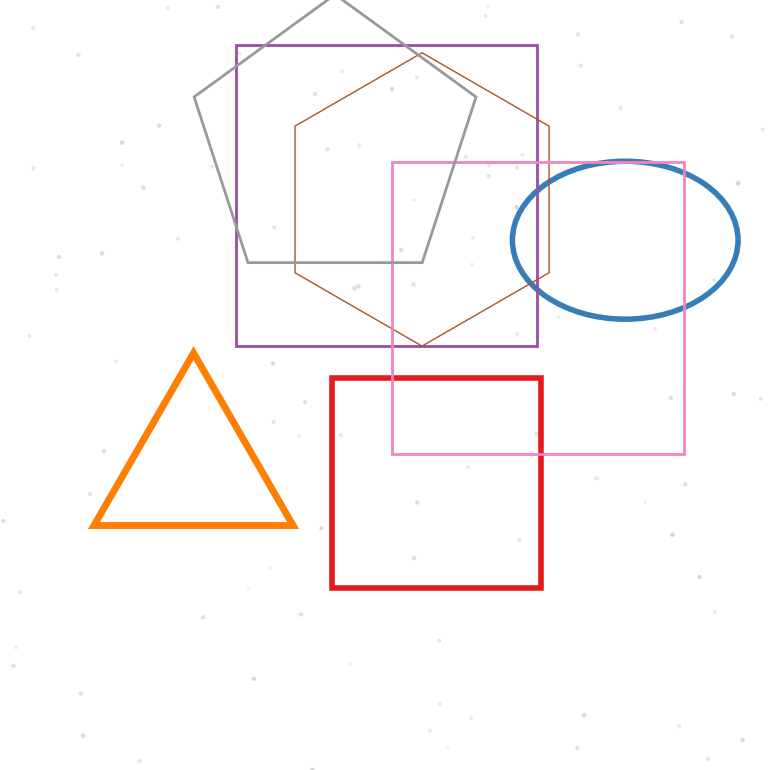[{"shape": "square", "thickness": 2, "radius": 0.68, "center": [0.567, 0.373]}, {"shape": "oval", "thickness": 2, "radius": 0.73, "center": [0.812, 0.688]}, {"shape": "square", "thickness": 1, "radius": 0.98, "center": [0.502, 0.747]}, {"shape": "triangle", "thickness": 2.5, "radius": 0.75, "center": [0.251, 0.392]}, {"shape": "hexagon", "thickness": 0.5, "radius": 0.95, "center": [0.548, 0.741]}, {"shape": "square", "thickness": 1, "radius": 0.95, "center": [0.698, 0.6]}, {"shape": "pentagon", "thickness": 1, "radius": 0.96, "center": [0.435, 0.815]}]